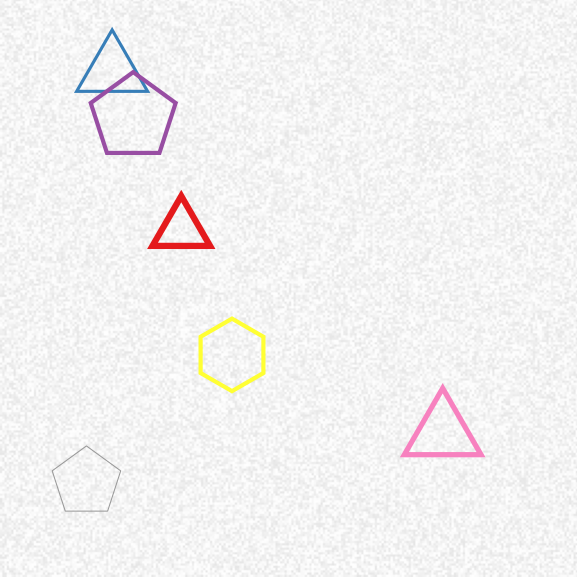[{"shape": "triangle", "thickness": 3, "radius": 0.29, "center": [0.314, 0.602]}, {"shape": "triangle", "thickness": 1.5, "radius": 0.35, "center": [0.194, 0.876]}, {"shape": "pentagon", "thickness": 2, "radius": 0.39, "center": [0.231, 0.797]}, {"shape": "hexagon", "thickness": 2, "radius": 0.31, "center": [0.402, 0.385]}, {"shape": "triangle", "thickness": 2.5, "radius": 0.38, "center": [0.767, 0.25]}, {"shape": "pentagon", "thickness": 0.5, "radius": 0.31, "center": [0.15, 0.165]}]